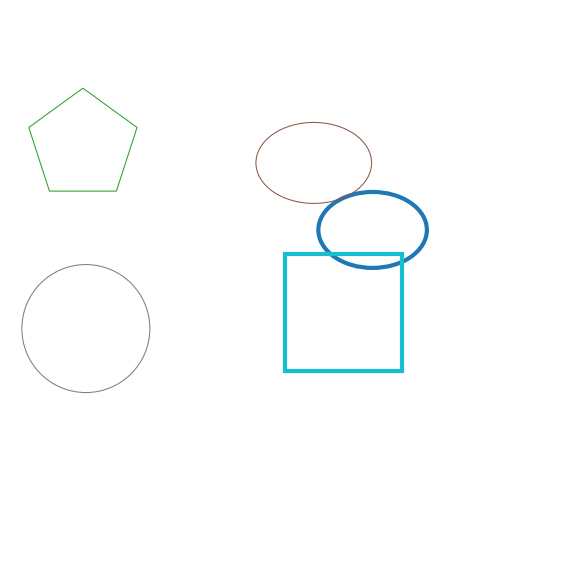[{"shape": "oval", "thickness": 2, "radius": 0.47, "center": [0.645, 0.601]}, {"shape": "pentagon", "thickness": 0.5, "radius": 0.49, "center": [0.144, 0.748]}, {"shape": "oval", "thickness": 0.5, "radius": 0.5, "center": [0.543, 0.717]}, {"shape": "circle", "thickness": 0.5, "radius": 0.55, "center": [0.149, 0.43]}, {"shape": "square", "thickness": 2, "radius": 0.51, "center": [0.595, 0.458]}]